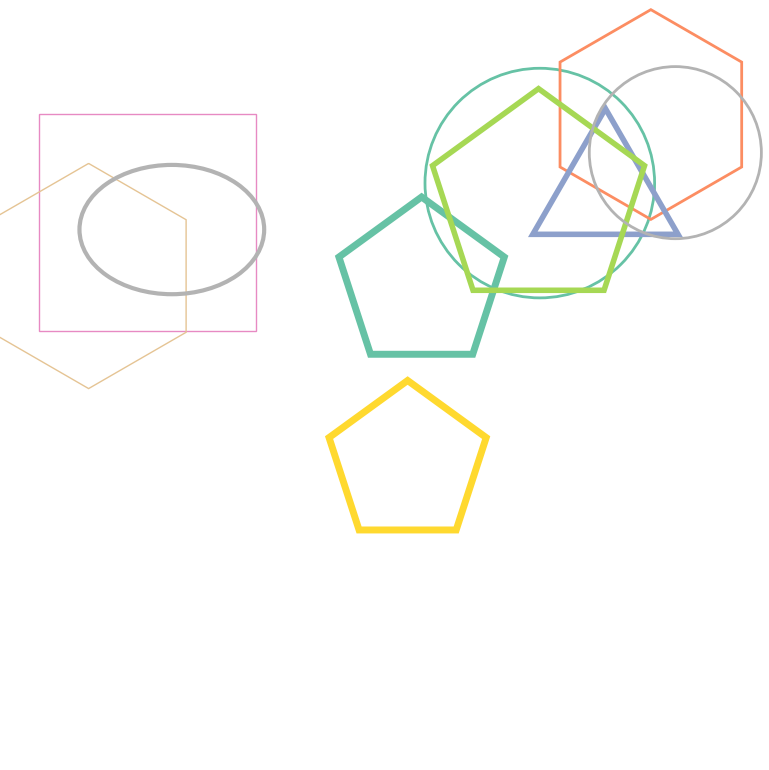[{"shape": "pentagon", "thickness": 2.5, "radius": 0.56, "center": [0.548, 0.631]}, {"shape": "circle", "thickness": 1, "radius": 0.75, "center": [0.701, 0.762]}, {"shape": "hexagon", "thickness": 1, "radius": 0.68, "center": [0.845, 0.851]}, {"shape": "triangle", "thickness": 2, "radius": 0.54, "center": [0.786, 0.75]}, {"shape": "square", "thickness": 0.5, "radius": 0.7, "center": [0.191, 0.711]}, {"shape": "pentagon", "thickness": 2, "radius": 0.72, "center": [0.699, 0.74]}, {"shape": "pentagon", "thickness": 2.5, "radius": 0.54, "center": [0.529, 0.399]}, {"shape": "hexagon", "thickness": 0.5, "radius": 0.73, "center": [0.115, 0.642]}, {"shape": "circle", "thickness": 1, "radius": 0.56, "center": [0.877, 0.802]}, {"shape": "oval", "thickness": 1.5, "radius": 0.6, "center": [0.223, 0.702]}]